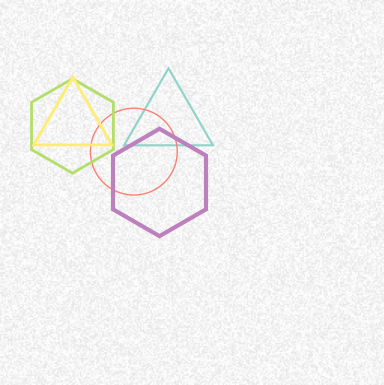[{"shape": "triangle", "thickness": 1.5, "radius": 0.67, "center": [0.438, 0.689]}, {"shape": "circle", "thickness": 1, "radius": 0.56, "center": [0.348, 0.606]}, {"shape": "hexagon", "thickness": 2, "radius": 0.61, "center": [0.188, 0.673]}, {"shape": "hexagon", "thickness": 3, "radius": 0.7, "center": [0.414, 0.526]}, {"shape": "triangle", "thickness": 2, "radius": 0.59, "center": [0.189, 0.682]}]